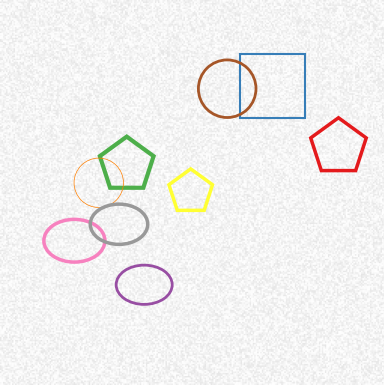[{"shape": "pentagon", "thickness": 2.5, "radius": 0.38, "center": [0.879, 0.618]}, {"shape": "square", "thickness": 1.5, "radius": 0.42, "center": [0.707, 0.776]}, {"shape": "pentagon", "thickness": 3, "radius": 0.37, "center": [0.329, 0.572]}, {"shape": "oval", "thickness": 2, "radius": 0.36, "center": [0.375, 0.26]}, {"shape": "circle", "thickness": 0.5, "radius": 0.32, "center": [0.257, 0.525]}, {"shape": "pentagon", "thickness": 2.5, "radius": 0.3, "center": [0.495, 0.502]}, {"shape": "circle", "thickness": 2, "radius": 0.37, "center": [0.59, 0.77]}, {"shape": "oval", "thickness": 2.5, "radius": 0.4, "center": [0.193, 0.375]}, {"shape": "oval", "thickness": 2.5, "radius": 0.37, "center": [0.309, 0.418]}]